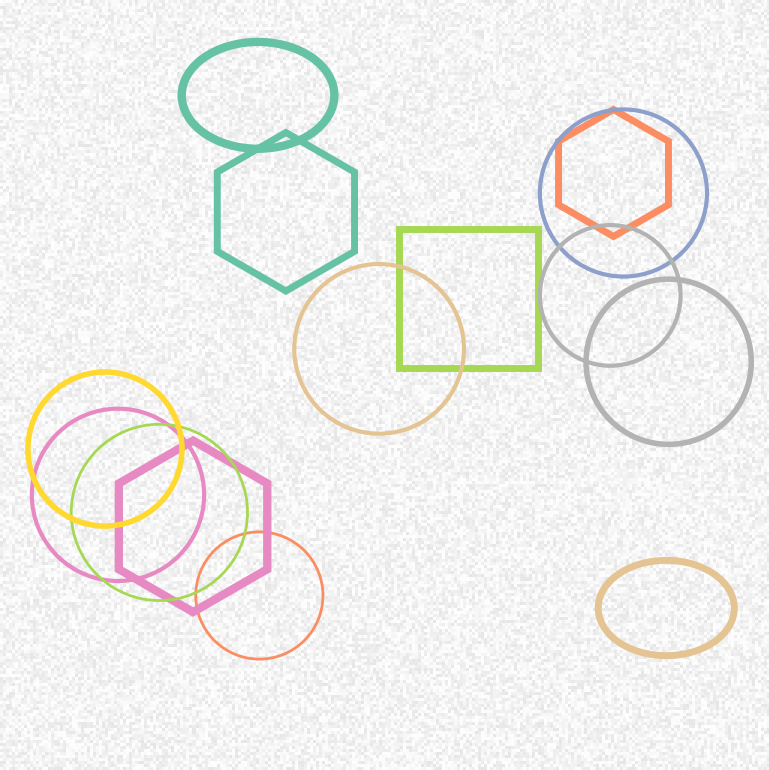[{"shape": "oval", "thickness": 3, "radius": 0.5, "center": [0.335, 0.876]}, {"shape": "hexagon", "thickness": 2.5, "radius": 0.51, "center": [0.371, 0.725]}, {"shape": "hexagon", "thickness": 2.5, "radius": 0.41, "center": [0.797, 0.775]}, {"shape": "circle", "thickness": 1, "radius": 0.41, "center": [0.337, 0.227]}, {"shape": "circle", "thickness": 1.5, "radius": 0.54, "center": [0.81, 0.749]}, {"shape": "circle", "thickness": 1.5, "radius": 0.56, "center": [0.153, 0.357]}, {"shape": "hexagon", "thickness": 3, "radius": 0.56, "center": [0.251, 0.316]}, {"shape": "square", "thickness": 2.5, "radius": 0.45, "center": [0.608, 0.613]}, {"shape": "circle", "thickness": 1, "radius": 0.57, "center": [0.207, 0.335]}, {"shape": "circle", "thickness": 2, "radius": 0.5, "center": [0.136, 0.417]}, {"shape": "oval", "thickness": 2.5, "radius": 0.44, "center": [0.865, 0.21]}, {"shape": "circle", "thickness": 1.5, "radius": 0.55, "center": [0.492, 0.547]}, {"shape": "circle", "thickness": 2, "radius": 0.54, "center": [0.868, 0.53]}, {"shape": "circle", "thickness": 1.5, "radius": 0.46, "center": [0.793, 0.616]}]